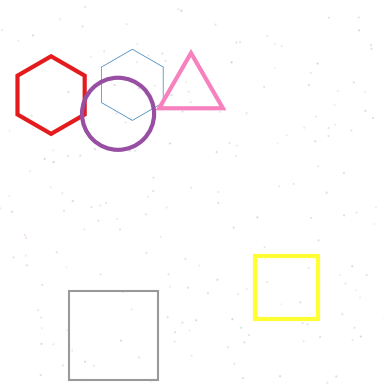[{"shape": "hexagon", "thickness": 3, "radius": 0.5, "center": [0.133, 0.753]}, {"shape": "hexagon", "thickness": 0.5, "radius": 0.46, "center": [0.344, 0.78]}, {"shape": "circle", "thickness": 3, "radius": 0.47, "center": [0.307, 0.704]}, {"shape": "square", "thickness": 3, "radius": 0.41, "center": [0.744, 0.253]}, {"shape": "triangle", "thickness": 3, "radius": 0.48, "center": [0.496, 0.767]}, {"shape": "square", "thickness": 1.5, "radius": 0.58, "center": [0.296, 0.13]}]